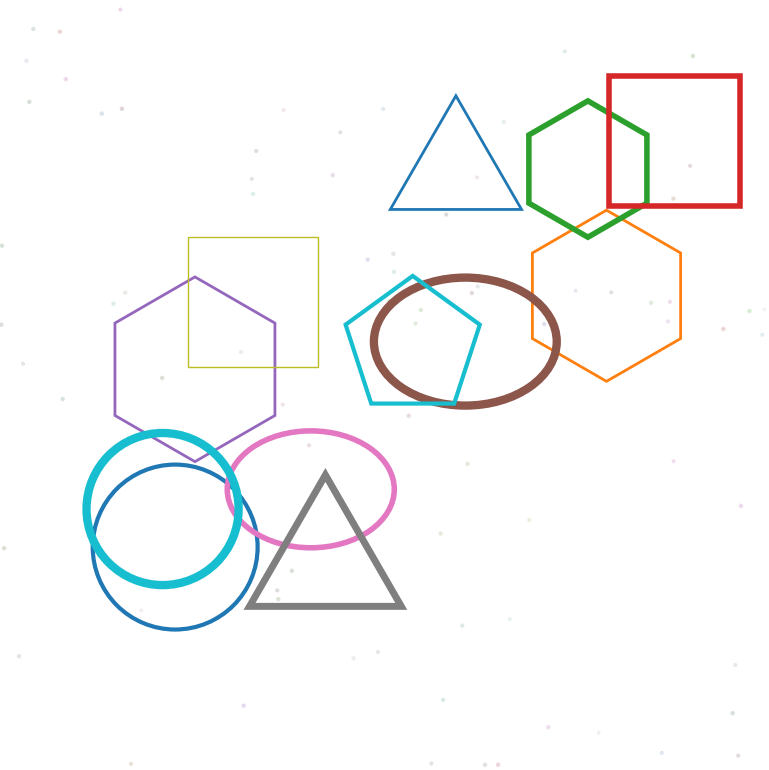[{"shape": "triangle", "thickness": 1, "radius": 0.49, "center": [0.592, 0.777]}, {"shape": "circle", "thickness": 1.5, "radius": 0.54, "center": [0.227, 0.29]}, {"shape": "hexagon", "thickness": 1, "radius": 0.56, "center": [0.788, 0.616]}, {"shape": "hexagon", "thickness": 2, "radius": 0.44, "center": [0.764, 0.78]}, {"shape": "square", "thickness": 2, "radius": 0.43, "center": [0.876, 0.817]}, {"shape": "hexagon", "thickness": 1, "radius": 0.6, "center": [0.253, 0.52]}, {"shape": "oval", "thickness": 3, "radius": 0.59, "center": [0.604, 0.556]}, {"shape": "oval", "thickness": 2, "radius": 0.54, "center": [0.404, 0.365]}, {"shape": "triangle", "thickness": 2.5, "radius": 0.57, "center": [0.423, 0.269]}, {"shape": "square", "thickness": 0.5, "radius": 0.42, "center": [0.329, 0.607]}, {"shape": "circle", "thickness": 3, "radius": 0.49, "center": [0.211, 0.339]}, {"shape": "pentagon", "thickness": 1.5, "radius": 0.46, "center": [0.536, 0.55]}]